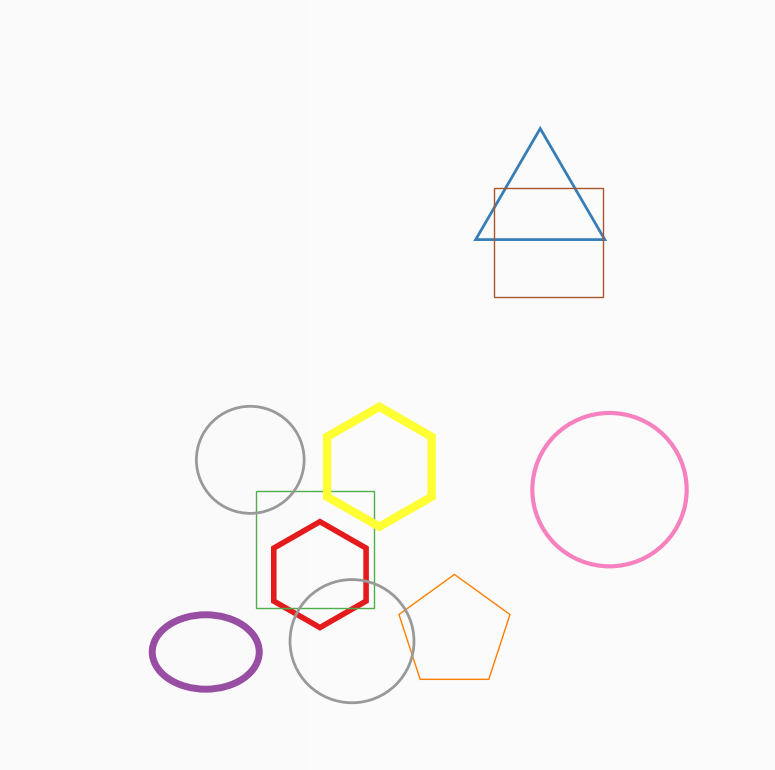[{"shape": "hexagon", "thickness": 2, "radius": 0.34, "center": [0.413, 0.254]}, {"shape": "triangle", "thickness": 1, "radius": 0.48, "center": [0.697, 0.737]}, {"shape": "square", "thickness": 0.5, "radius": 0.38, "center": [0.406, 0.286]}, {"shape": "oval", "thickness": 2.5, "radius": 0.35, "center": [0.265, 0.153]}, {"shape": "pentagon", "thickness": 0.5, "radius": 0.38, "center": [0.586, 0.179]}, {"shape": "hexagon", "thickness": 3, "radius": 0.39, "center": [0.49, 0.394]}, {"shape": "square", "thickness": 0.5, "radius": 0.35, "center": [0.708, 0.685]}, {"shape": "circle", "thickness": 1.5, "radius": 0.5, "center": [0.786, 0.364]}, {"shape": "circle", "thickness": 1, "radius": 0.4, "center": [0.454, 0.167]}, {"shape": "circle", "thickness": 1, "radius": 0.35, "center": [0.323, 0.403]}]